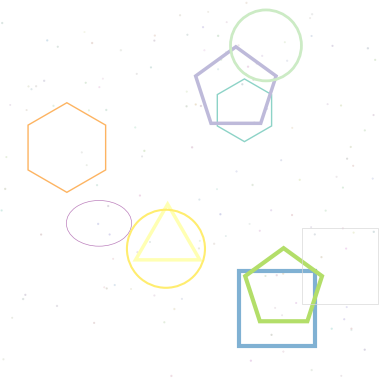[{"shape": "hexagon", "thickness": 1, "radius": 0.41, "center": [0.635, 0.714]}, {"shape": "triangle", "thickness": 2.5, "radius": 0.48, "center": [0.435, 0.373]}, {"shape": "pentagon", "thickness": 2.5, "radius": 0.55, "center": [0.613, 0.769]}, {"shape": "square", "thickness": 3, "radius": 0.49, "center": [0.72, 0.199]}, {"shape": "hexagon", "thickness": 1, "radius": 0.58, "center": [0.174, 0.617]}, {"shape": "pentagon", "thickness": 3, "radius": 0.52, "center": [0.737, 0.25]}, {"shape": "square", "thickness": 0.5, "radius": 0.49, "center": [0.884, 0.309]}, {"shape": "oval", "thickness": 0.5, "radius": 0.42, "center": [0.257, 0.42]}, {"shape": "circle", "thickness": 2, "radius": 0.46, "center": [0.691, 0.882]}, {"shape": "circle", "thickness": 1.5, "radius": 0.51, "center": [0.431, 0.354]}]